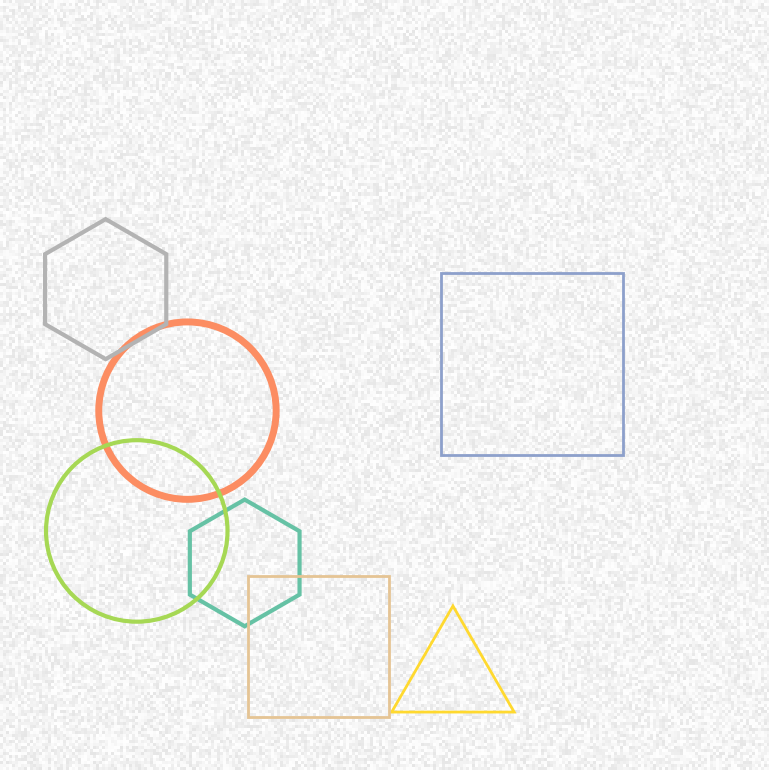[{"shape": "hexagon", "thickness": 1.5, "radius": 0.41, "center": [0.318, 0.269]}, {"shape": "circle", "thickness": 2.5, "radius": 0.58, "center": [0.243, 0.467]}, {"shape": "square", "thickness": 1, "radius": 0.59, "center": [0.691, 0.528]}, {"shape": "circle", "thickness": 1.5, "radius": 0.59, "center": [0.178, 0.31]}, {"shape": "triangle", "thickness": 1, "radius": 0.46, "center": [0.588, 0.121]}, {"shape": "square", "thickness": 1, "radius": 0.46, "center": [0.414, 0.161]}, {"shape": "hexagon", "thickness": 1.5, "radius": 0.45, "center": [0.137, 0.625]}]